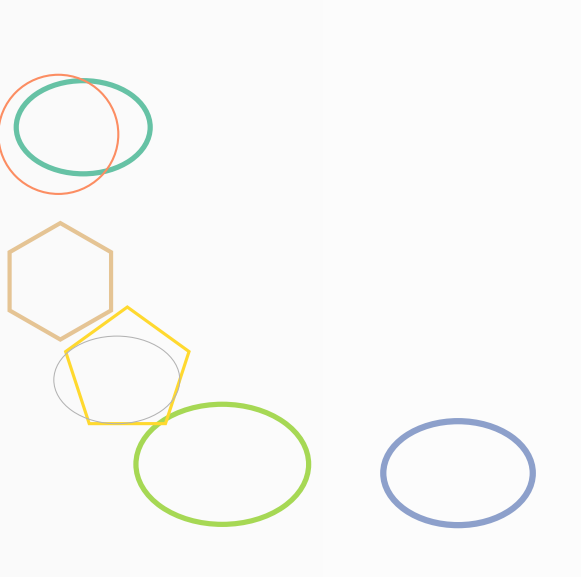[{"shape": "oval", "thickness": 2.5, "radius": 0.58, "center": [0.143, 0.779]}, {"shape": "circle", "thickness": 1, "radius": 0.52, "center": [0.1, 0.766]}, {"shape": "oval", "thickness": 3, "radius": 0.64, "center": [0.788, 0.18]}, {"shape": "oval", "thickness": 2.5, "radius": 0.74, "center": [0.382, 0.195]}, {"shape": "pentagon", "thickness": 1.5, "radius": 0.56, "center": [0.219, 0.356]}, {"shape": "hexagon", "thickness": 2, "radius": 0.5, "center": [0.104, 0.512]}, {"shape": "oval", "thickness": 0.5, "radius": 0.54, "center": [0.201, 0.341]}]